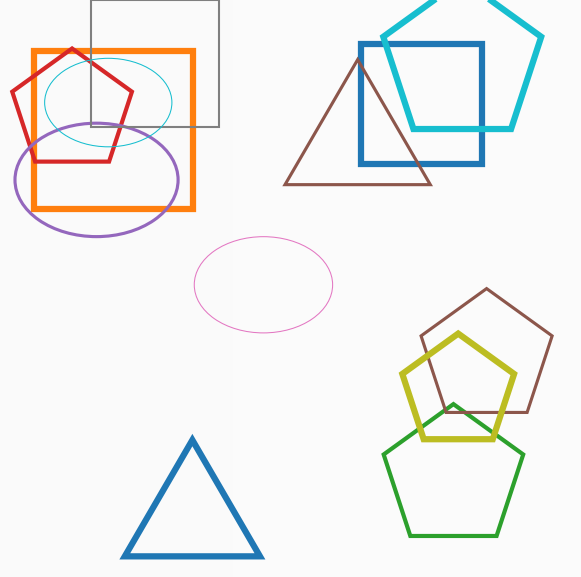[{"shape": "triangle", "thickness": 3, "radius": 0.67, "center": [0.331, 0.103]}, {"shape": "square", "thickness": 3, "radius": 0.52, "center": [0.725, 0.819]}, {"shape": "square", "thickness": 3, "radius": 0.68, "center": [0.195, 0.774]}, {"shape": "pentagon", "thickness": 2, "radius": 0.63, "center": [0.78, 0.173]}, {"shape": "pentagon", "thickness": 2, "radius": 0.54, "center": [0.124, 0.807]}, {"shape": "oval", "thickness": 1.5, "radius": 0.7, "center": [0.166, 0.688]}, {"shape": "triangle", "thickness": 1.5, "radius": 0.72, "center": [0.615, 0.752]}, {"shape": "pentagon", "thickness": 1.5, "radius": 0.59, "center": [0.837, 0.381]}, {"shape": "oval", "thickness": 0.5, "radius": 0.6, "center": [0.453, 0.506]}, {"shape": "square", "thickness": 1, "radius": 0.55, "center": [0.267, 0.889]}, {"shape": "pentagon", "thickness": 3, "radius": 0.51, "center": [0.788, 0.32]}, {"shape": "oval", "thickness": 0.5, "radius": 0.55, "center": [0.186, 0.822]}, {"shape": "pentagon", "thickness": 3, "radius": 0.71, "center": [0.795, 0.891]}]